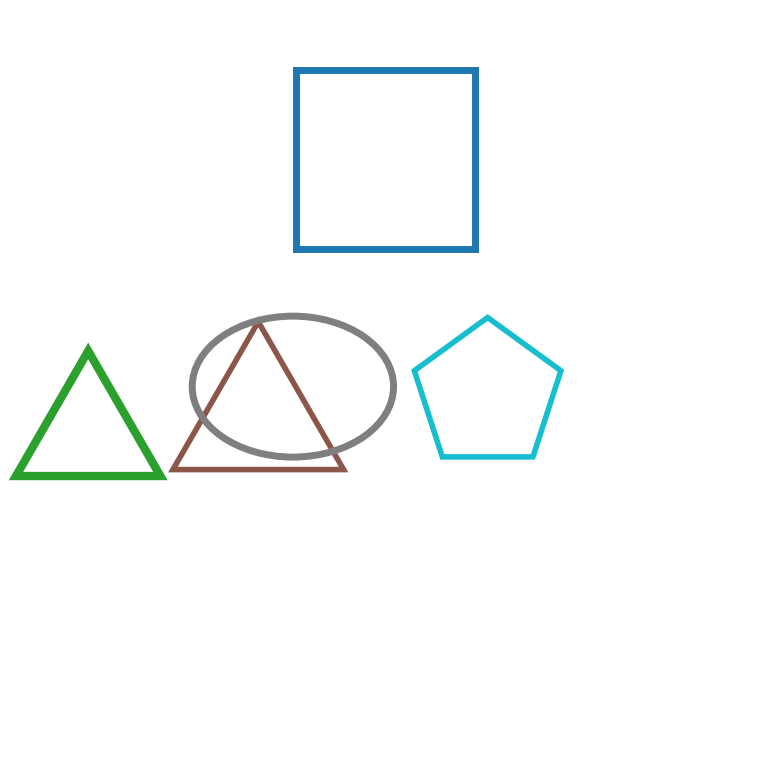[{"shape": "square", "thickness": 2.5, "radius": 0.58, "center": [0.501, 0.793]}, {"shape": "triangle", "thickness": 3, "radius": 0.54, "center": [0.115, 0.436]}, {"shape": "triangle", "thickness": 2, "radius": 0.64, "center": [0.335, 0.454]}, {"shape": "oval", "thickness": 2.5, "radius": 0.65, "center": [0.38, 0.498]}, {"shape": "pentagon", "thickness": 2, "radius": 0.5, "center": [0.633, 0.488]}]